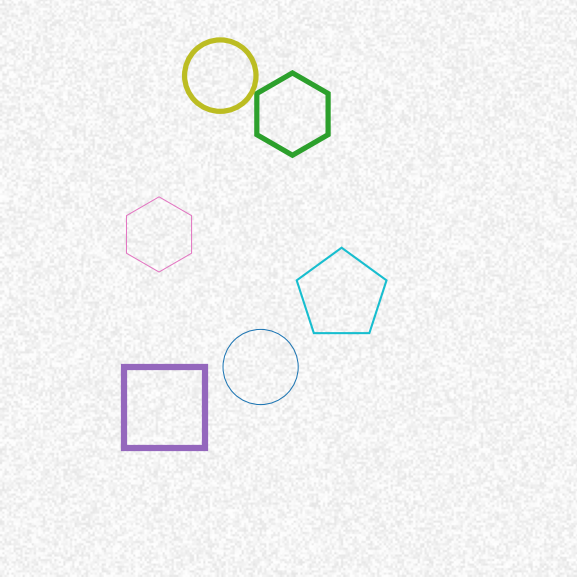[{"shape": "circle", "thickness": 0.5, "radius": 0.33, "center": [0.451, 0.364]}, {"shape": "hexagon", "thickness": 2.5, "radius": 0.36, "center": [0.506, 0.802]}, {"shape": "square", "thickness": 3, "radius": 0.35, "center": [0.285, 0.293]}, {"shape": "hexagon", "thickness": 0.5, "radius": 0.33, "center": [0.275, 0.593]}, {"shape": "circle", "thickness": 2.5, "radius": 0.31, "center": [0.381, 0.868]}, {"shape": "pentagon", "thickness": 1, "radius": 0.41, "center": [0.592, 0.488]}]